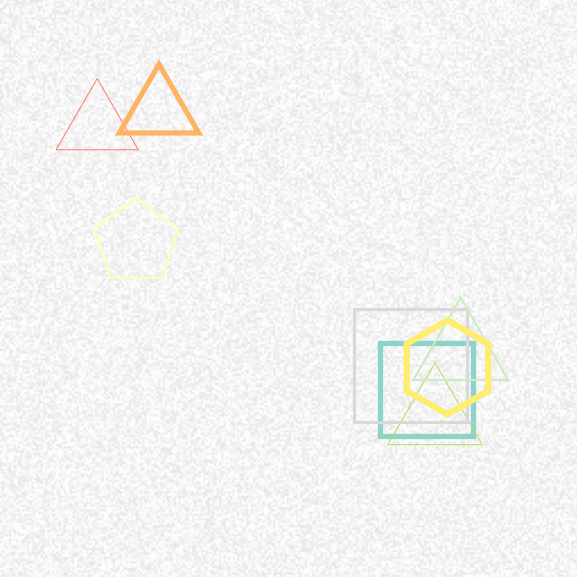[{"shape": "square", "thickness": 2.5, "radius": 0.4, "center": [0.739, 0.325]}, {"shape": "pentagon", "thickness": 1, "radius": 0.38, "center": [0.236, 0.58]}, {"shape": "triangle", "thickness": 0.5, "radius": 0.41, "center": [0.168, 0.781]}, {"shape": "triangle", "thickness": 2.5, "radius": 0.4, "center": [0.275, 0.809]}, {"shape": "triangle", "thickness": 0.5, "radius": 0.47, "center": [0.753, 0.276]}, {"shape": "square", "thickness": 1.5, "radius": 0.49, "center": [0.711, 0.366]}, {"shape": "triangle", "thickness": 1, "radius": 0.48, "center": [0.798, 0.389]}, {"shape": "hexagon", "thickness": 3, "radius": 0.41, "center": [0.775, 0.363]}]